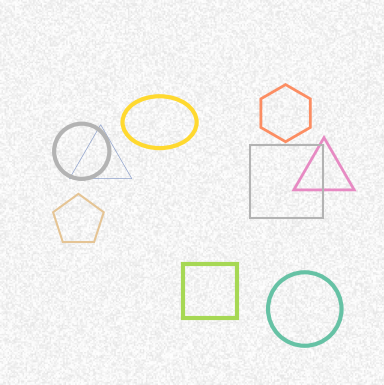[{"shape": "circle", "thickness": 3, "radius": 0.48, "center": [0.792, 0.197]}, {"shape": "hexagon", "thickness": 2, "radius": 0.37, "center": [0.742, 0.706]}, {"shape": "triangle", "thickness": 0.5, "radius": 0.47, "center": [0.261, 0.583]}, {"shape": "triangle", "thickness": 2, "radius": 0.45, "center": [0.842, 0.552]}, {"shape": "square", "thickness": 3, "radius": 0.35, "center": [0.545, 0.244]}, {"shape": "oval", "thickness": 3, "radius": 0.48, "center": [0.415, 0.683]}, {"shape": "pentagon", "thickness": 1.5, "radius": 0.35, "center": [0.204, 0.427]}, {"shape": "circle", "thickness": 3, "radius": 0.36, "center": [0.212, 0.607]}, {"shape": "square", "thickness": 1.5, "radius": 0.48, "center": [0.744, 0.529]}]